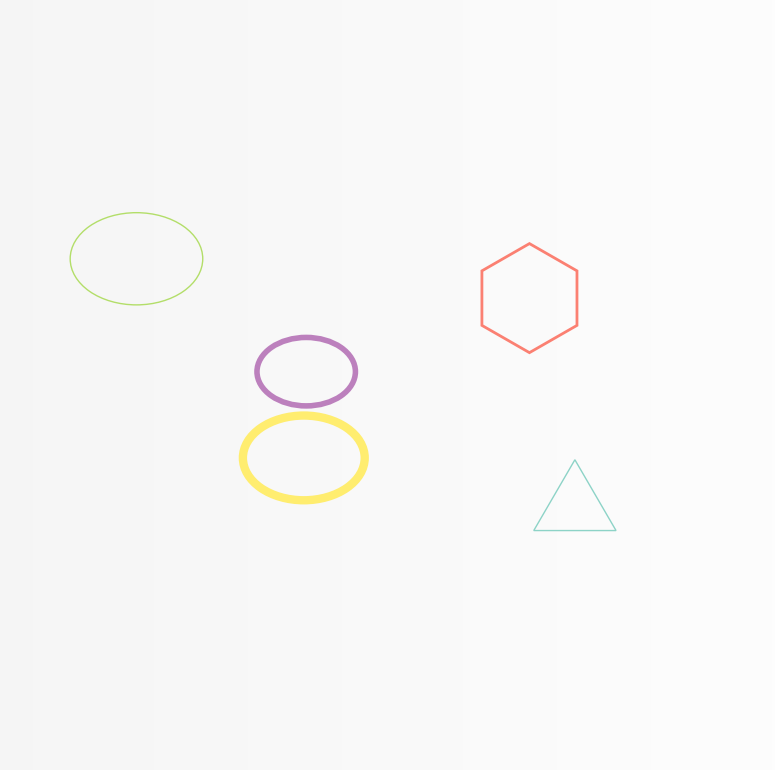[{"shape": "triangle", "thickness": 0.5, "radius": 0.31, "center": [0.742, 0.342]}, {"shape": "hexagon", "thickness": 1, "radius": 0.35, "center": [0.683, 0.613]}, {"shape": "oval", "thickness": 0.5, "radius": 0.43, "center": [0.176, 0.664]}, {"shape": "oval", "thickness": 2, "radius": 0.32, "center": [0.395, 0.517]}, {"shape": "oval", "thickness": 3, "radius": 0.39, "center": [0.392, 0.405]}]